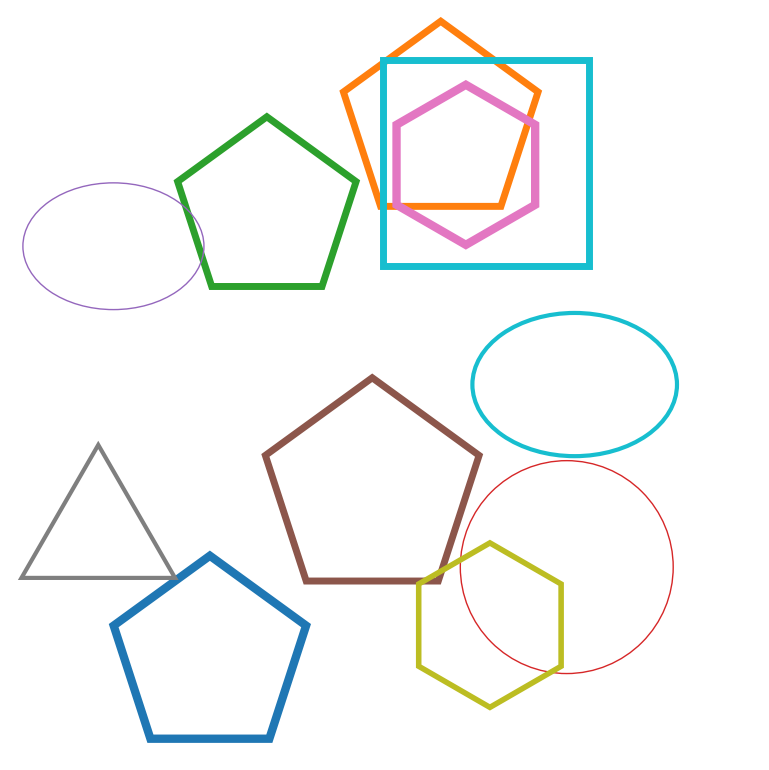[{"shape": "pentagon", "thickness": 3, "radius": 0.66, "center": [0.273, 0.147]}, {"shape": "pentagon", "thickness": 2.5, "radius": 0.66, "center": [0.572, 0.84]}, {"shape": "pentagon", "thickness": 2.5, "radius": 0.61, "center": [0.347, 0.726]}, {"shape": "circle", "thickness": 0.5, "radius": 0.69, "center": [0.736, 0.264]}, {"shape": "oval", "thickness": 0.5, "radius": 0.59, "center": [0.147, 0.68]}, {"shape": "pentagon", "thickness": 2.5, "radius": 0.73, "center": [0.483, 0.363]}, {"shape": "hexagon", "thickness": 3, "radius": 0.52, "center": [0.605, 0.786]}, {"shape": "triangle", "thickness": 1.5, "radius": 0.58, "center": [0.128, 0.307]}, {"shape": "hexagon", "thickness": 2, "radius": 0.53, "center": [0.636, 0.188]}, {"shape": "square", "thickness": 2.5, "radius": 0.67, "center": [0.631, 0.788]}, {"shape": "oval", "thickness": 1.5, "radius": 0.66, "center": [0.746, 0.501]}]